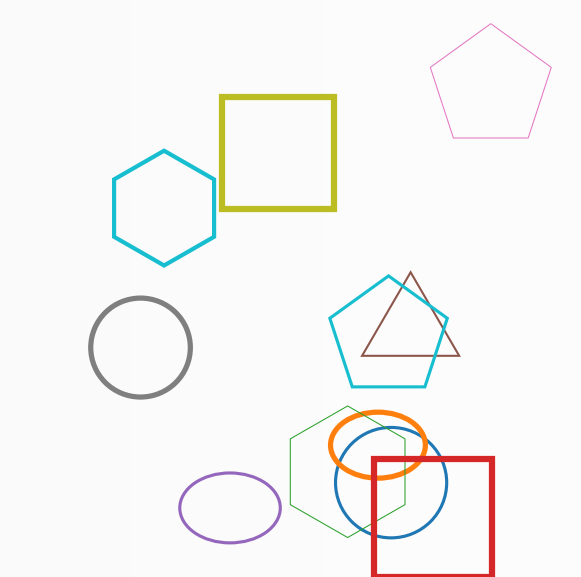[{"shape": "circle", "thickness": 1.5, "radius": 0.48, "center": [0.673, 0.163]}, {"shape": "oval", "thickness": 2.5, "radius": 0.41, "center": [0.65, 0.228]}, {"shape": "hexagon", "thickness": 0.5, "radius": 0.57, "center": [0.598, 0.182]}, {"shape": "square", "thickness": 3, "radius": 0.51, "center": [0.745, 0.102]}, {"shape": "oval", "thickness": 1.5, "radius": 0.43, "center": [0.396, 0.12]}, {"shape": "triangle", "thickness": 1, "radius": 0.48, "center": [0.706, 0.431]}, {"shape": "pentagon", "thickness": 0.5, "radius": 0.55, "center": [0.844, 0.849]}, {"shape": "circle", "thickness": 2.5, "radius": 0.43, "center": [0.242, 0.397]}, {"shape": "square", "thickness": 3, "radius": 0.48, "center": [0.478, 0.735]}, {"shape": "pentagon", "thickness": 1.5, "radius": 0.53, "center": [0.668, 0.415]}, {"shape": "hexagon", "thickness": 2, "radius": 0.5, "center": [0.282, 0.639]}]